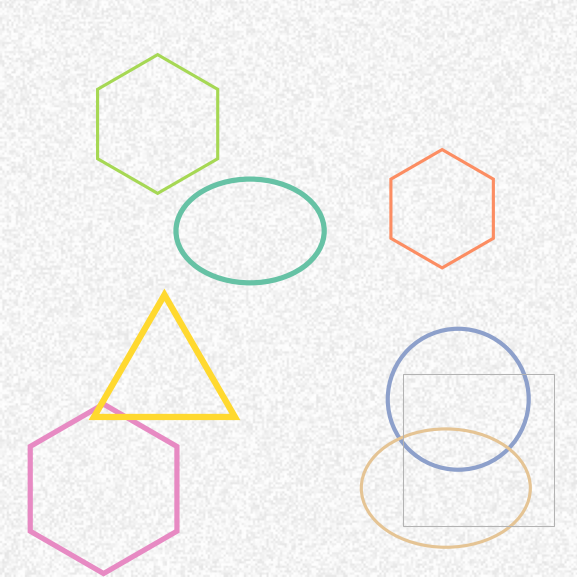[{"shape": "oval", "thickness": 2.5, "radius": 0.64, "center": [0.433, 0.599]}, {"shape": "hexagon", "thickness": 1.5, "radius": 0.51, "center": [0.766, 0.638]}, {"shape": "circle", "thickness": 2, "radius": 0.61, "center": [0.793, 0.308]}, {"shape": "hexagon", "thickness": 2.5, "radius": 0.73, "center": [0.179, 0.153]}, {"shape": "hexagon", "thickness": 1.5, "radius": 0.6, "center": [0.273, 0.784]}, {"shape": "triangle", "thickness": 3, "radius": 0.7, "center": [0.285, 0.348]}, {"shape": "oval", "thickness": 1.5, "radius": 0.73, "center": [0.772, 0.154]}, {"shape": "square", "thickness": 0.5, "radius": 0.66, "center": [0.829, 0.219]}]